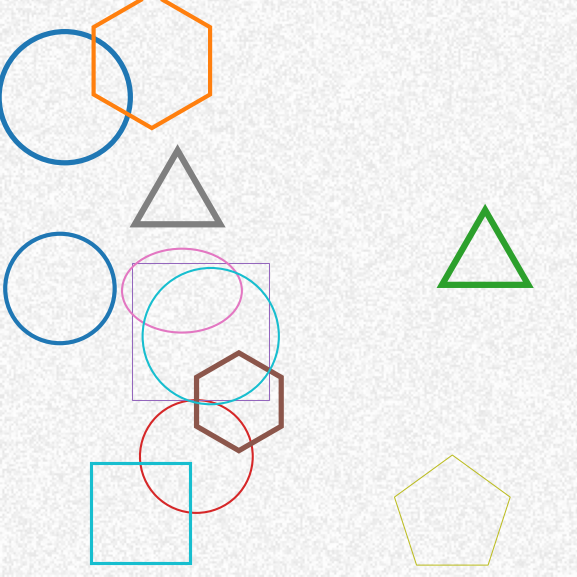[{"shape": "circle", "thickness": 2.5, "radius": 0.57, "center": [0.112, 0.831]}, {"shape": "circle", "thickness": 2, "radius": 0.47, "center": [0.104, 0.5]}, {"shape": "hexagon", "thickness": 2, "radius": 0.58, "center": [0.263, 0.894]}, {"shape": "triangle", "thickness": 3, "radius": 0.43, "center": [0.84, 0.549]}, {"shape": "circle", "thickness": 1, "radius": 0.49, "center": [0.34, 0.209]}, {"shape": "square", "thickness": 0.5, "radius": 0.59, "center": [0.347, 0.424]}, {"shape": "hexagon", "thickness": 2.5, "radius": 0.42, "center": [0.414, 0.303]}, {"shape": "oval", "thickness": 1, "radius": 0.52, "center": [0.315, 0.496]}, {"shape": "triangle", "thickness": 3, "radius": 0.43, "center": [0.307, 0.653]}, {"shape": "pentagon", "thickness": 0.5, "radius": 0.53, "center": [0.783, 0.106]}, {"shape": "square", "thickness": 1.5, "radius": 0.43, "center": [0.244, 0.111]}, {"shape": "circle", "thickness": 1, "radius": 0.59, "center": [0.365, 0.417]}]